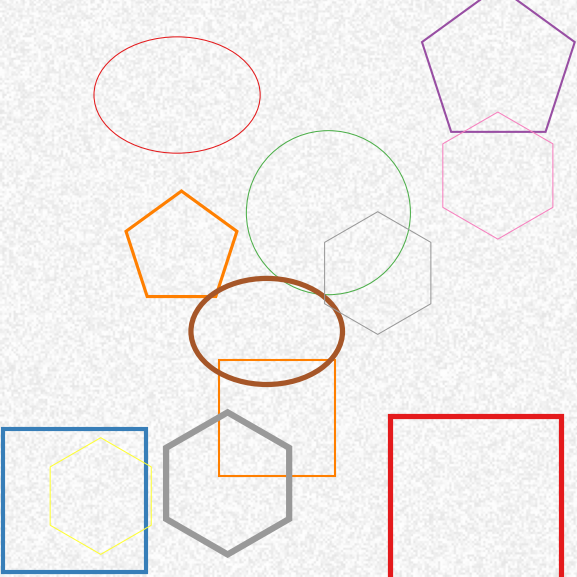[{"shape": "oval", "thickness": 0.5, "radius": 0.72, "center": [0.307, 0.835]}, {"shape": "square", "thickness": 2.5, "radius": 0.74, "center": [0.823, 0.13]}, {"shape": "square", "thickness": 2, "radius": 0.62, "center": [0.129, 0.132]}, {"shape": "circle", "thickness": 0.5, "radius": 0.71, "center": [0.569, 0.631]}, {"shape": "pentagon", "thickness": 1, "radius": 0.7, "center": [0.863, 0.883]}, {"shape": "pentagon", "thickness": 1.5, "radius": 0.5, "center": [0.314, 0.567]}, {"shape": "square", "thickness": 1, "radius": 0.5, "center": [0.479, 0.276]}, {"shape": "hexagon", "thickness": 0.5, "radius": 0.51, "center": [0.174, 0.14]}, {"shape": "oval", "thickness": 2.5, "radius": 0.66, "center": [0.462, 0.425]}, {"shape": "hexagon", "thickness": 0.5, "radius": 0.55, "center": [0.862, 0.695]}, {"shape": "hexagon", "thickness": 3, "radius": 0.62, "center": [0.394, 0.162]}, {"shape": "hexagon", "thickness": 0.5, "radius": 0.53, "center": [0.654, 0.526]}]